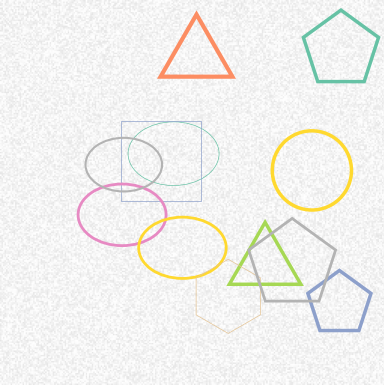[{"shape": "pentagon", "thickness": 2.5, "radius": 0.51, "center": [0.886, 0.871]}, {"shape": "oval", "thickness": 0.5, "radius": 0.59, "center": [0.451, 0.601]}, {"shape": "triangle", "thickness": 3, "radius": 0.54, "center": [0.51, 0.855]}, {"shape": "square", "thickness": 0.5, "radius": 0.52, "center": [0.419, 0.583]}, {"shape": "pentagon", "thickness": 2.5, "radius": 0.43, "center": [0.882, 0.211]}, {"shape": "oval", "thickness": 2, "radius": 0.57, "center": [0.317, 0.442]}, {"shape": "triangle", "thickness": 2.5, "radius": 0.54, "center": [0.689, 0.315]}, {"shape": "circle", "thickness": 2.5, "radius": 0.51, "center": [0.81, 0.557]}, {"shape": "oval", "thickness": 2, "radius": 0.57, "center": [0.474, 0.356]}, {"shape": "hexagon", "thickness": 0.5, "radius": 0.48, "center": [0.593, 0.23]}, {"shape": "oval", "thickness": 1.5, "radius": 0.5, "center": [0.322, 0.572]}, {"shape": "pentagon", "thickness": 2, "radius": 0.59, "center": [0.759, 0.314]}]